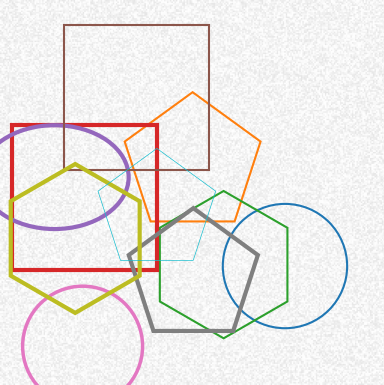[{"shape": "circle", "thickness": 1.5, "radius": 0.81, "center": [0.74, 0.309]}, {"shape": "pentagon", "thickness": 1.5, "radius": 0.93, "center": [0.5, 0.575]}, {"shape": "hexagon", "thickness": 1.5, "radius": 0.96, "center": [0.581, 0.313]}, {"shape": "square", "thickness": 3, "radius": 0.94, "center": [0.22, 0.486]}, {"shape": "oval", "thickness": 3, "radius": 0.96, "center": [0.142, 0.54]}, {"shape": "square", "thickness": 1.5, "radius": 0.94, "center": [0.354, 0.747]}, {"shape": "circle", "thickness": 2.5, "radius": 0.78, "center": [0.215, 0.101]}, {"shape": "pentagon", "thickness": 3, "radius": 0.88, "center": [0.502, 0.283]}, {"shape": "hexagon", "thickness": 3, "radius": 0.97, "center": [0.195, 0.381]}, {"shape": "pentagon", "thickness": 0.5, "radius": 0.8, "center": [0.407, 0.454]}]